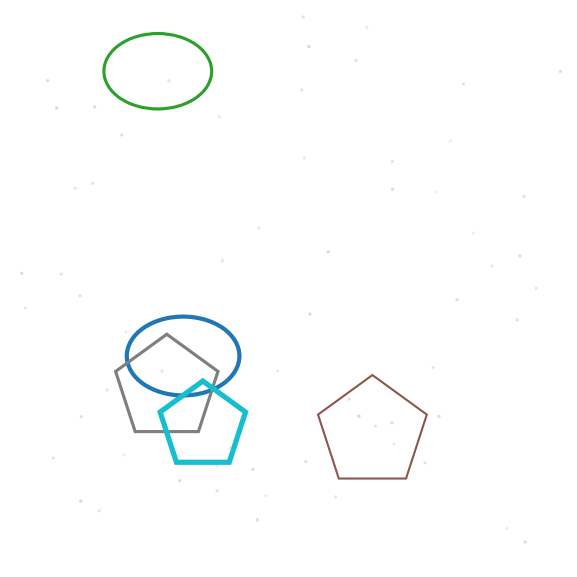[{"shape": "oval", "thickness": 2, "radius": 0.49, "center": [0.317, 0.383]}, {"shape": "oval", "thickness": 1.5, "radius": 0.47, "center": [0.273, 0.876]}, {"shape": "pentagon", "thickness": 1, "radius": 0.5, "center": [0.645, 0.251]}, {"shape": "pentagon", "thickness": 1.5, "radius": 0.47, "center": [0.289, 0.327]}, {"shape": "pentagon", "thickness": 2.5, "radius": 0.39, "center": [0.351, 0.262]}]